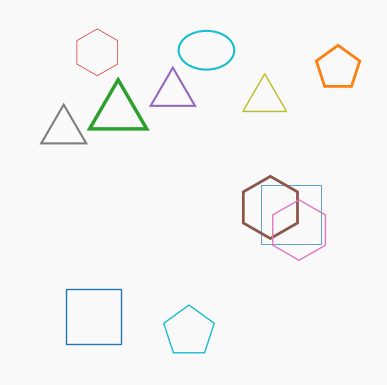[{"shape": "square", "thickness": 0.5, "radius": 0.38, "center": [0.751, 0.443]}, {"shape": "square", "thickness": 1, "radius": 0.36, "center": [0.241, 0.177]}, {"shape": "pentagon", "thickness": 2, "radius": 0.29, "center": [0.872, 0.823]}, {"shape": "triangle", "thickness": 2.5, "radius": 0.43, "center": [0.305, 0.708]}, {"shape": "hexagon", "thickness": 0.5, "radius": 0.3, "center": [0.251, 0.864]}, {"shape": "triangle", "thickness": 1.5, "radius": 0.33, "center": [0.446, 0.758]}, {"shape": "hexagon", "thickness": 2, "radius": 0.4, "center": [0.698, 0.461]}, {"shape": "hexagon", "thickness": 1, "radius": 0.39, "center": [0.772, 0.402]}, {"shape": "triangle", "thickness": 1.5, "radius": 0.34, "center": [0.164, 0.661]}, {"shape": "triangle", "thickness": 1, "radius": 0.33, "center": [0.683, 0.743]}, {"shape": "pentagon", "thickness": 1, "radius": 0.34, "center": [0.488, 0.139]}, {"shape": "oval", "thickness": 1.5, "radius": 0.36, "center": [0.533, 0.87]}]